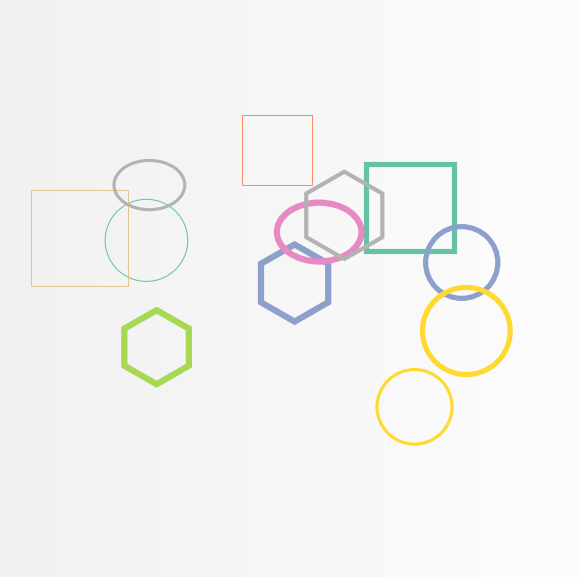[{"shape": "circle", "thickness": 0.5, "radius": 0.36, "center": [0.252, 0.583]}, {"shape": "square", "thickness": 2.5, "radius": 0.38, "center": [0.705, 0.64]}, {"shape": "square", "thickness": 0.5, "radius": 0.3, "center": [0.476, 0.739]}, {"shape": "circle", "thickness": 2.5, "radius": 0.31, "center": [0.794, 0.545]}, {"shape": "hexagon", "thickness": 3, "radius": 0.33, "center": [0.507, 0.509]}, {"shape": "oval", "thickness": 3, "radius": 0.36, "center": [0.549, 0.597]}, {"shape": "hexagon", "thickness": 3, "radius": 0.32, "center": [0.269, 0.398]}, {"shape": "circle", "thickness": 2.5, "radius": 0.38, "center": [0.802, 0.426]}, {"shape": "circle", "thickness": 1.5, "radius": 0.32, "center": [0.713, 0.295]}, {"shape": "square", "thickness": 0.5, "radius": 0.42, "center": [0.137, 0.587]}, {"shape": "oval", "thickness": 1.5, "radius": 0.3, "center": [0.257, 0.679]}, {"shape": "hexagon", "thickness": 2, "radius": 0.38, "center": [0.592, 0.626]}]